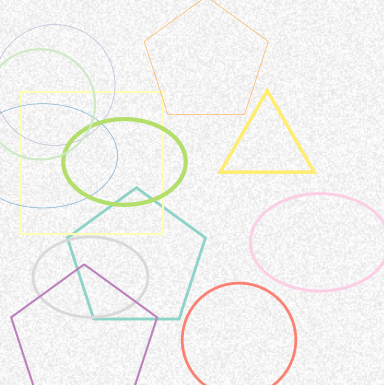[{"shape": "pentagon", "thickness": 2, "radius": 0.94, "center": [0.354, 0.324]}, {"shape": "square", "thickness": 1.5, "radius": 0.93, "center": [0.239, 0.576]}, {"shape": "circle", "thickness": 0.5, "radius": 0.78, "center": [0.142, 0.779]}, {"shape": "circle", "thickness": 2, "radius": 0.74, "center": [0.621, 0.117]}, {"shape": "oval", "thickness": 0.5, "radius": 0.97, "center": [0.112, 0.595]}, {"shape": "pentagon", "thickness": 0.5, "radius": 0.85, "center": [0.536, 0.84]}, {"shape": "oval", "thickness": 3, "radius": 0.8, "center": [0.323, 0.579]}, {"shape": "oval", "thickness": 2, "radius": 0.9, "center": [0.831, 0.371]}, {"shape": "oval", "thickness": 2, "radius": 0.75, "center": [0.235, 0.28]}, {"shape": "pentagon", "thickness": 1.5, "radius": 1.0, "center": [0.219, 0.114]}, {"shape": "circle", "thickness": 1.5, "radius": 0.72, "center": [0.104, 0.729]}, {"shape": "triangle", "thickness": 2.5, "radius": 0.71, "center": [0.694, 0.623]}]